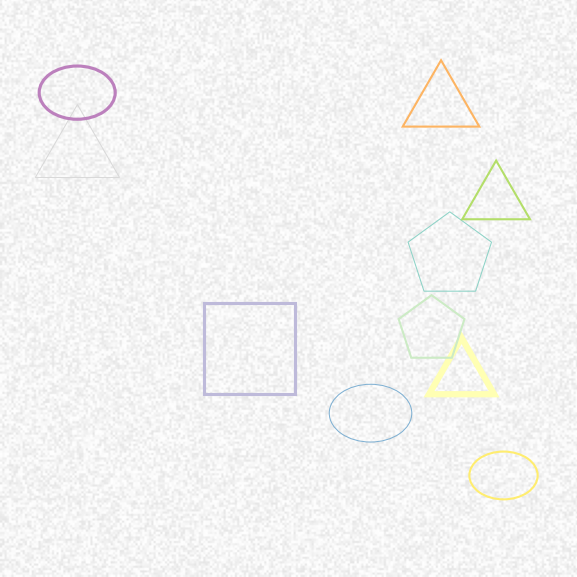[{"shape": "pentagon", "thickness": 0.5, "radius": 0.38, "center": [0.779, 0.556]}, {"shape": "triangle", "thickness": 3, "radius": 0.33, "center": [0.799, 0.349]}, {"shape": "square", "thickness": 1.5, "radius": 0.39, "center": [0.432, 0.395]}, {"shape": "oval", "thickness": 0.5, "radius": 0.36, "center": [0.642, 0.284]}, {"shape": "triangle", "thickness": 1, "radius": 0.38, "center": [0.764, 0.818]}, {"shape": "triangle", "thickness": 1, "radius": 0.34, "center": [0.859, 0.653]}, {"shape": "triangle", "thickness": 0.5, "radius": 0.42, "center": [0.134, 0.734]}, {"shape": "oval", "thickness": 1.5, "radius": 0.33, "center": [0.134, 0.839]}, {"shape": "pentagon", "thickness": 1, "radius": 0.3, "center": [0.747, 0.428]}, {"shape": "oval", "thickness": 1, "radius": 0.3, "center": [0.872, 0.176]}]